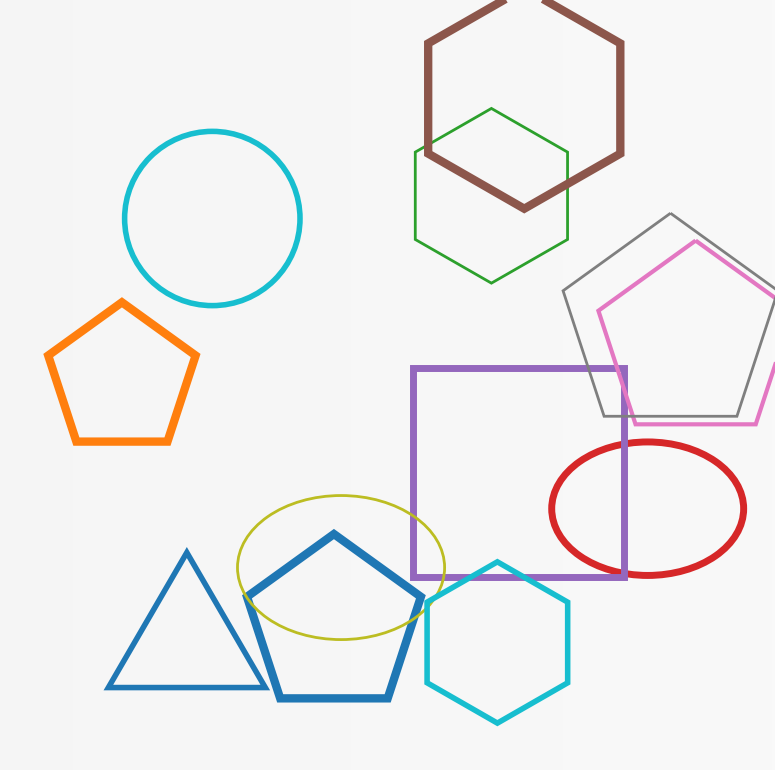[{"shape": "triangle", "thickness": 2, "radius": 0.58, "center": [0.241, 0.166]}, {"shape": "pentagon", "thickness": 3, "radius": 0.59, "center": [0.431, 0.188]}, {"shape": "pentagon", "thickness": 3, "radius": 0.5, "center": [0.157, 0.507]}, {"shape": "hexagon", "thickness": 1, "radius": 0.57, "center": [0.634, 0.746]}, {"shape": "oval", "thickness": 2.5, "radius": 0.62, "center": [0.836, 0.339]}, {"shape": "square", "thickness": 2.5, "radius": 0.68, "center": [0.669, 0.386]}, {"shape": "hexagon", "thickness": 3, "radius": 0.72, "center": [0.676, 0.872]}, {"shape": "pentagon", "thickness": 1.5, "radius": 0.66, "center": [0.898, 0.556]}, {"shape": "pentagon", "thickness": 1, "radius": 0.73, "center": [0.865, 0.577]}, {"shape": "oval", "thickness": 1, "radius": 0.67, "center": [0.44, 0.263]}, {"shape": "circle", "thickness": 2, "radius": 0.57, "center": [0.274, 0.716]}, {"shape": "hexagon", "thickness": 2, "radius": 0.52, "center": [0.642, 0.166]}]